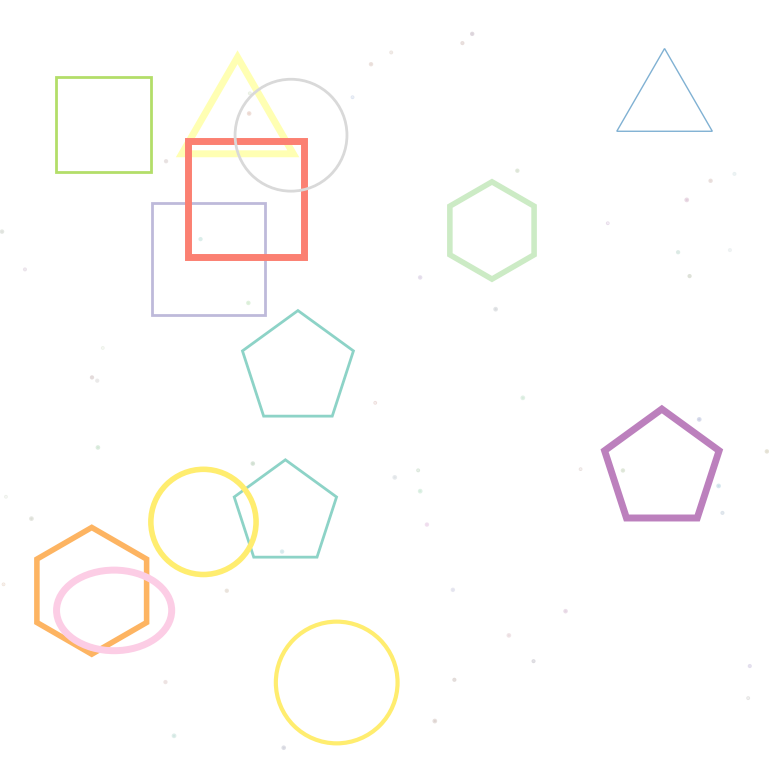[{"shape": "pentagon", "thickness": 1, "radius": 0.35, "center": [0.371, 0.333]}, {"shape": "pentagon", "thickness": 1, "radius": 0.38, "center": [0.387, 0.521]}, {"shape": "triangle", "thickness": 2.5, "radius": 0.42, "center": [0.309, 0.842]}, {"shape": "square", "thickness": 1, "radius": 0.37, "center": [0.271, 0.664]}, {"shape": "square", "thickness": 2.5, "radius": 0.38, "center": [0.319, 0.742]}, {"shape": "triangle", "thickness": 0.5, "radius": 0.36, "center": [0.863, 0.865]}, {"shape": "hexagon", "thickness": 2, "radius": 0.41, "center": [0.119, 0.233]}, {"shape": "square", "thickness": 1, "radius": 0.31, "center": [0.134, 0.838]}, {"shape": "oval", "thickness": 2.5, "radius": 0.37, "center": [0.148, 0.207]}, {"shape": "circle", "thickness": 1, "radius": 0.36, "center": [0.378, 0.824]}, {"shape": "pentagon", "thickness": 2.5, "radius": 0.39, "center": [0.86, 0.391]}, {"shape": "hexagon", "thickness": 2, "radius": 0.32, "center": [0.639, 0.701]}, {"shape": "circle", "thickness": 2, "radius": 0.34, "center": [0.264, 0.322]}, {"shape": "circle", "thickness": 1.5, "radius": 0.4, "center": [0.437, 0.114]}]